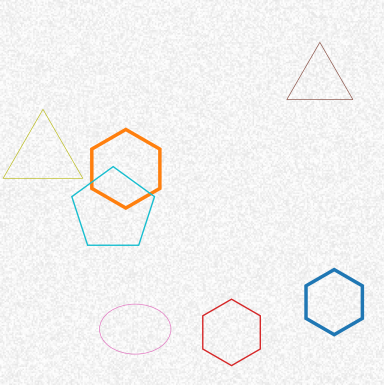[{"shape": "hexagon", "thickness": 2.5, "radius": 0.42, "center": [0.868, 0.215]}, {"shape": "hexagon", "thickness": 2.5, "radius": 0.51, "center": [0.327, 0.562]}, {"shape": "hexagon", "thickness": 1, "radius": 0.43, "center": [0.601, 0.137]}, {"shape": "triangle", "thickness": 0.5, "radius": 0.5, "center": [0.831, 0.791]}, {"shape": "oval", "thickness": 0.5, "radius": 0.46, "center": [0.351, 0.145]}, {"shape": "triangle", "thickness": 0.5, "radius": 0.6, "center": [0.112, 0.597]}, {"shape": "pentagon", "thickness": 1, "radius": 0.56, "center": [0.294, 0.454]}]